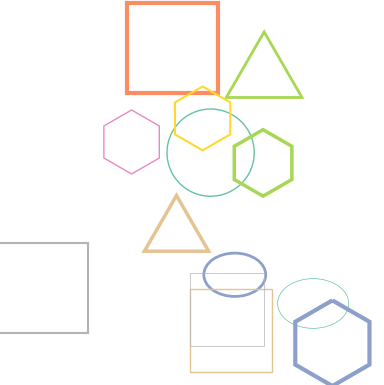[{"shape": "oval", "thickness": 0.5, "radius": 0.46, "center": [0.813, 0.212]}, {"shape": "circle", "thickness": 1, "radius": 0.57, "center": [0.547, 0.604]}, {"shape": "square", "thickness": 3, "radius": 0.59, "center": [0.448, 0.875]}, {"shape": "hexagon", "thickness": 3, "radius": 0.56, "center": [0.863, 0.109]}, {"shape": "oval", "thickness": 2, "radius": 0.4, "center": [0.61, 0.286]}, {"shape": "hexagon", "thickness": 1, "radius": 0.42, "center": [0.342, 0.631]}, {"shape": "triangle", "thickness": 2, "radius": 0.57, "center": [0.686, 0.804]}, {"shape": "hexagon", "thickness": 2.5, "radius": 0.43, "center": [0.683, 0.577]}, {"shape": "hexagon", "thickness": 1.5, "radius": 0.41, "center": [0.526, 0.692]}, {"shape": "triangle", "thickness": 2.5, "radius": 0.48, "center": [0.458, 0.396]}, {"shape": "square", "thickness": 1, "radius": 0.54, "center": [0.6, 0.141]}, {"shape": "square", "thickness": 0.5, "radius": 0.48, "center": [0.59, 0.197]}, {"shape": "square", "thickness": 1.5, "radius": 0.58, "center": [0.111, 0.251]}]